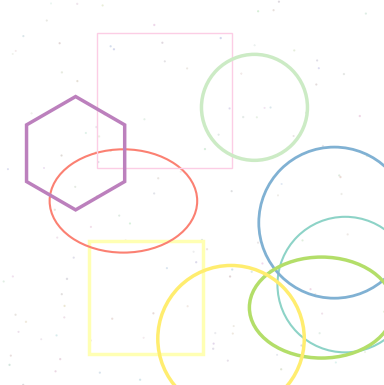[{"shape": "circle", "thickness": 1.5, "radius": 0.88, "center": [0.897, 0.261]}, {"shape": "square", "thickness": 2.5, "radius": 0.74, "center": [0.38, 0.227]}, {"shape": "oval", "thickness": 1.5, "radius": 0.96, "center": [0.321, 0.478]}, {"shape": "circle", "thickness": 2, "radius": 0.98, "center": [0.868, 0.422]}, {"shape": "oval", "thickness": 2.5, "radius": 0.94, "center": [0.835, 0.201]}, {"shape": "square", "thickness": 1, "radius": 0.87, "center": [0.428, 0.739]}, {"shape": "hexagon", "thickness": 2.5, "radius": 0.74, "center": [0.196, 0.602]}, {"shape": "circle", "thickness": 2.5, "radius": 0.69, "center": [0.661, 0.721]}, {"shape": "circle", "thickness": 2.5, "radius": 0.95, "center": [0.6, 0.12]}]